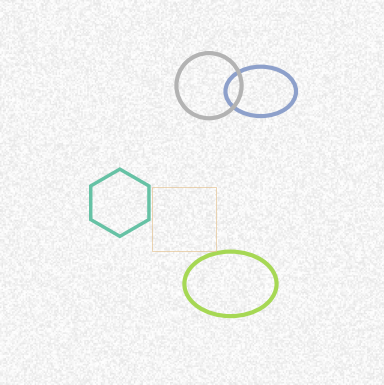[{"shape": "hexagon", "thickness": 2.5, "radius": 0.44, "center": [0.311, 0.473]}, {"shape": "oval", "thickness": 3, "radius": 0.46, "center": [0.677, 0.763]}, {"shape": "oval", "thickness": 3, "radius": 0.6, "center": [0.599, 0.263]}, {"shape": "square", "thickness": 0.5, "radius": 0.42, "center": [0.478, 0.431]}, {"shape": "circle", "thickness": 3, "radius": 0.42, "center": [0.543, 0.778]}]